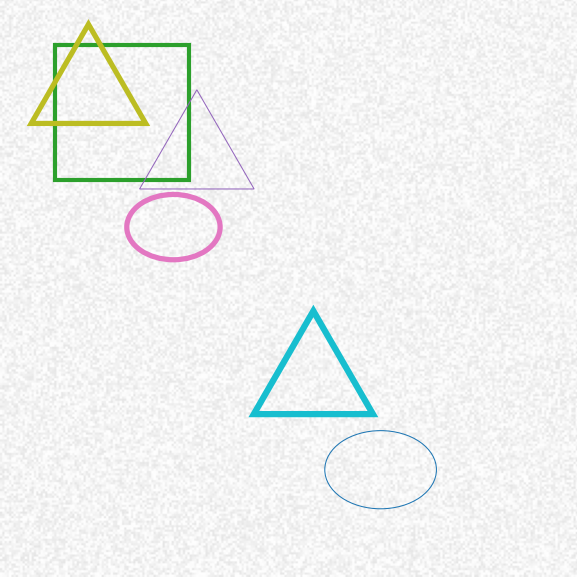[{"shape": "oval", "thickness": 0.5, "radius": 0.48, "center": [0.659, 0.186]}, {"shape": "square", "thickness": 2, "radius": 0.58, "center": [0.212, 0.805]}, {"shape": "triangle", "thickness": 0.5, "radius": 0.57, "center": [0.341, 0.729]}, {"shape": "oval", "thickness": 2.5, "radius": 0.4, "center": [0.3, 0.606]}, {"shape": "triangle", "thickness": 2.5, "radius": 0.57, "center": [0.153, 0.843]}, {"shape": "triangle", "thickness": 3, "radius": 0.6, "center": [0.543, 0.342]}]